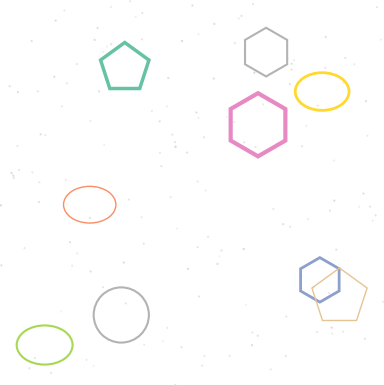[{"shape": "pentagon", "thickness": 2.5, "radius": 0.33, "center": [0.324, 0.824]}, {"shape": "oval", "thickness": 1, "radius": 0.34, "center": [0.233, 0.468]}, {"shape": "hexagon", "thickness": 2, "radius": 0.29, "center": [0.831, 0.273]}, {"shape": "hexagon", "thickness": 3, "radius": 0.41, "center": [0.67, 0.676]}, {"shape": "oval", "thickness": 1.5, "radius": 0.36, "center": [0.116, 0.104]}, {"shape": "oval", "thickness": 2, "radius": 0.35, "center": [0.837, 0.762]}, {"shape": "pentagon", "thickness": 1, "radius": 0.38, "center": [0.882, 0.229]}, {"shape": "hexagon", "thickness": 1.5, "radius": 0.32, "center": [0.691, 0.865]}, {"shape": "circle", "thickness": 1.5, "radius": 0.36, "center": [0.315, 0.182]}]